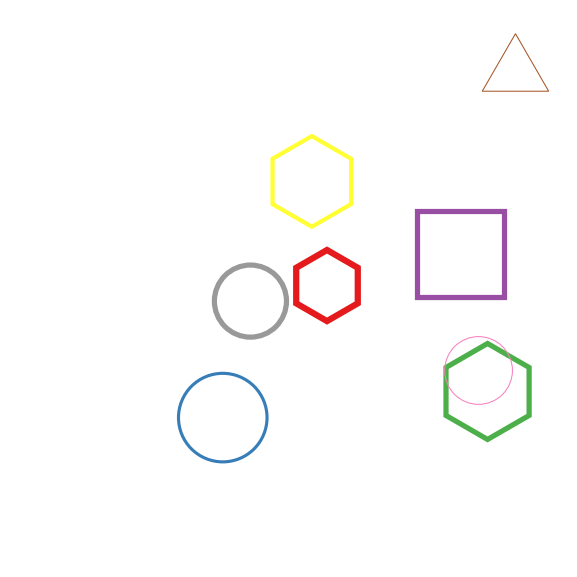[{"shape": "hexagon", "thickness": 3, "radius": 0.31, "center": [0.566, 0.505]}, {"shape": "circle", "thickness": 1.5, "radius": 0.38, "center": [0.386, 0.276]}, {"shape": "hexagon", "thickness": 2.5, "radius": 0.42, "center": [0.844, 0.321]}, {"shape": "square", "thickness": 2.5, "radius": 0.37, "center": [0.797, 0.559]}, {"shape": "hexagon", "thickness": 2, "radius": 0.39, "center": [0.54, 0.685]}, {"shape": "triangle", "thickness": 0.5, "radius": 0.33, "center": [0.893, 0.874]}, {"shape": "circle", "thickness": 0.5, "radius": 0.29, "center": [0.829, 0.358]}, {"shape": "circle", "thickness": 2.5, "radius": 0.31, "center": [0.434, 0.478]}]